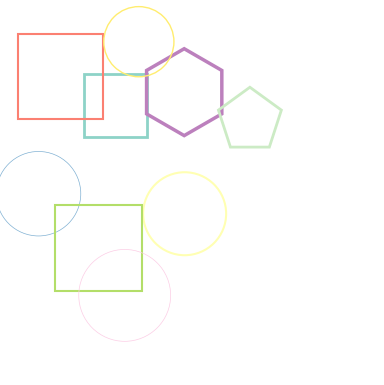[{"shape": "square", "thickness": 2, "radius": 0.41, "center": [0.301, 0.726]}, {"shape": "circle", "thickness": 1.5, "radius": 0.54, "center": [0.48, 0.445]}, {"shape": "square", "thickness": 1.5, "radius": 0.55, "center": [0.157, 0.801]}, {"shape": "circle", "thickness": 0.5, "radius": 0.55, "center": [0.1, 0.497]}, {"shape": "square", "thickness": 1.5, "radius": 0.56, "center": [0.256, 0.356]}, {"shape": "circle", "thickness": 0.5, "radius": 0.6, "center": [0.324, 0.233]}, {"shape": "hexagon", "thickness": 2.5, "radius": 0.56, "center": [0.478, 0.761]}, {"shape": "pentagon", "thickness": 2, "radius": 0.43, "center": [0.649, 0.687]}, {"shape": "circle", "thickness": 1, "radius": 0.46, "center": [0.361, 0.892]}]